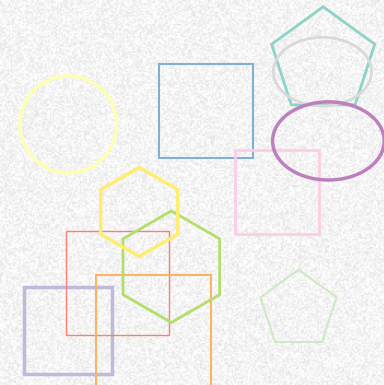[{"shape": "pentagon", "thickness": 2, "radius": 0.7, "center": [0.839, 0.842]}, {"shape": "circle", "thickness": 2.5, "radius": 0.63, "center": [0.178, 0.677]}, {"shape": "square", "thickness": 2.5, "radius": 0.57, "center": [0.177, 0.142]}, {"shape": "square", "thickness": 1, "radius": 0.67, "center": [0.305, 0.264]}, {"shape": "square", "thickness": 1.5, "radius": 0.61, "center": [0.534, 0.711]}, {"shape": "square", "thickness": 1.5, "radius": 0.75, "center": [0.398, 0.137]}, {"shape": "hexagon", "thickness": 2, "radius": 0.72, "center": [0.445, 0.307]}, {"shape": "square", "thickness": 2, "radius": 0.54, "center": [0.719, 0.502]}, {"shape": "oval", "thickness": 2, "radius": 0.64, "center": [0.837, 0.814]}, {"shape": "oval", "thickness": 2.5, "radius": 0.72, "center": [0.853, 0.634]}, {"shape": "pentagon", "thickness": 1.5, "radius": 0.52, "center": [0.775, 0.196]}, {"shape": "hexagon", "thickness": 2.5, "radius": 0.58, "center": [0.362, 0.45]}]